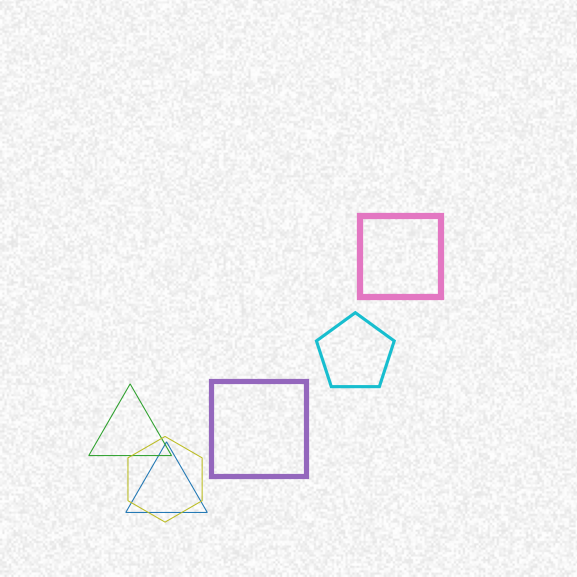[{"shape": "triangle", "thickness": 0.5, "radius": 0.41, "center": [0.288, 0.153]}, {"shape": "triangle", "thickness": 0.5, "radius": 0.41, "center": [0.225, 0.252]}, {"shape": "square", "thickness": 2.5, "radius": 0.41, "center": [0.447, 0.257]}, {"shape": "square", "thickness": 3, "radius": 0.35, "center": [0.693, 0.555]}, {"shape": "hexagon", "thickness": 0.5, "radius": 0.37, "center": [0.286, 0.169]}, {"shape": "pentagon", "thickness": 1.5, "radius": 0.35, "center": [0.615, 0.387]}]